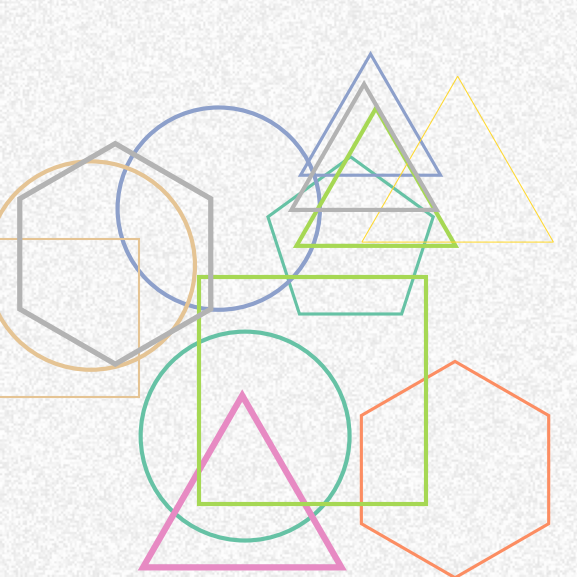[{"shape": "circle", "thickness": 2, "radius": 0.9, "center": [0.424, 0.244]}, {"shape": "pentagon", "thickness": 1.5, "radius": 0.75, "center": [0.607, 0.577]}, {"shape": "hexagon", "thickness": 1.5, "radius": 0.94, "center": [0.788, 0.186]}, {"shape": "circle", "thickness": 2, "radius": 0.88, "center": [0.379, 0.638]}, {"shape": "triangle", "thickness": 1.5, "radius": 0.7, "center": [0.642, 0.766]}, {"shape": "triangle", "thickness": 3, "radius": 0.99, "center": [0.419, 0.116]}, {"shape": "triangle", "thickness": 2, "radius": 0.79, "center": [0.651, 0.653]}, {"shape": "square", "thickness": 2, "radius": 0.98, "center": [0.542, 0.322]}, {"shape": "triangle", "thickness": 0.5, "radius": 0.96, "center": [0.792, 0.676]}, {"shape": "circle", "thickness": 2, "radius": 0.9, "center": [0.157, 0.539]}, {"shape": "square", "thickness": 1, "radius": 0.68, "center": [0.103, 0.449]}, {"shape": "hexagon", "thickness": 2.5, "radius": 0.95, "center": [0.2, 0.56]}, {"shape": "triangle", "thickness": 2, "radius": 0.73, "center": [0.63, 0.708]}]